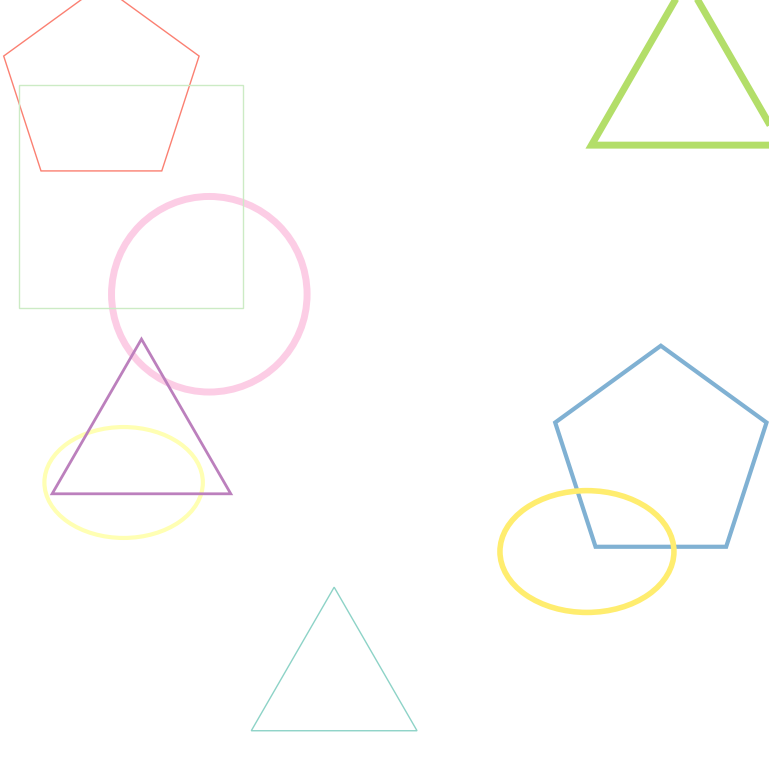[{"shape": "triangle", "thickness": 0.5, "radius": 0.62, "center": [0.434, 0.113]}, {"shape": "oval", "thickness": 1.5, "radius": 0.51, "center": [0.161, 0.373]}, {"shape": "pentagon", "thickness": 0.5, "radius": 0.67, "center": [0.132, 0.886]}, {"shape": "pentagon", "thickness": 1.5, "radius": 0.72, "center": [0.858, 0.407]}, {"shape": "triangle", "thickness": 2.5, "radius": 0.71, "center": [0.892, 0.883]}, {"shape": "circle", "thickness": 2.5, "radius": 0.63, "center": [0.272, 0.618]}, {"shape": "triangle", "thickness": 1, "radius": 0.67, "center": [0.184, 0.426]}, {"shape": "square", "thickness": 0.5, "radius": 0.73, "center": [0.17, 0.745]}, {"shape": "oval", "thickness": 2, "radius": 0.56, "center": [0.762, 0.284]}]